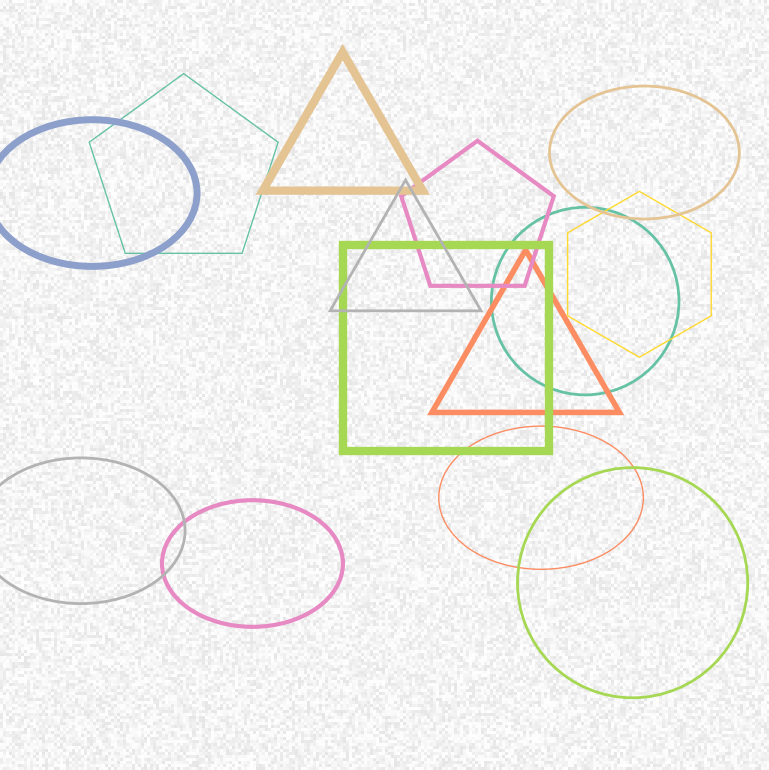[{"shape": "circle", "thickness": 1, "radius": 0.61, "center": [0.76, 0.609]}, {"shape": "pentagon", "thickness": 0.5, "radius": 0.65, "center": [0.239, 0.775]}, {"shape": "triangle", "thickness": 2, "radius": 0.7, "center": [0.683, 0.535]}, {"shape": "oval", "thickness": 0.5, "radius": 0.66, "center": [0.703, 0.354]}, {"shape": "oval", "thickness": 2.5, "radius": 0.68, "center": [0.12, 0.749]}, {"shape": "oval", "thickness": 1.5, "radius": 0.59, "center": [0.328, 0.268]}, {"shape": "pentagon", "thickness": 1.5, "radius": 0.52, "center": [0.62, 0.713]}, {"shape": "circle", "thickness": 1, "radius": 0.75, "center": [0.822, 0.243]}, {"shape": "square", "thickness": 3, "radius": 0.67, "center": [0.58, 0.548]}, {"shape": "hexagon", "thickness": 0.5, "radius": 0.54, "center": [0.83, 0.644]}, {"shape": "oval", "thickness": 1, "radius": 0.62, "center": [0.837, 0.802]}, {"shape": "triangle", "thickness": 3, "radius": 0.6, "center": [0.445, 0.812]}, {"shape": "oval", "thickness": 1, "radius": 0.68, "center": [0.105, 0.311]}, {"shape": "triangle", "thickness": 1, "radius": 0.57, "center": [0.527, 0.653]}]